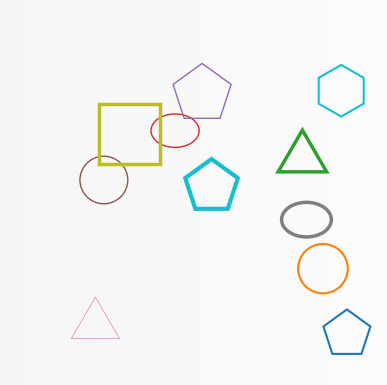[{"shape": "pentagon", "thickness": 1.5, "radius": 0.32, "center": [0.895, 0.132]}, {"shape": "circle", "thickness": 1.5, "radius": 0.32, "center": [0.833, 0.302]}, {"shape": "triangle", "thickness": 2.5, "radius": 0.36, "center": [0.78, 0.59]}, {"shape": "oval", "thickness": 1, "radius": 0.31, "center": [0.452, 0.661]}, {"shape": "pentagon", "thickness": 1, "radius": 0.39, "center": [0.522, 0.756]}, {"shape": "circle", "thickness": 1, "radius": 0.31, "center": [0.268, 0.532]}, {"shape": "triangle", "thickness": 0.5, "radius": 0.36, "center": [0.246, 0.156]}, {"shape": "oval", "thickness": 2.5, "radius": 0.32, "center": [0.791, 0.429]}, {"shape": "square", "thickness": 2.5, "radius": 0.39, "center": [0.334, 0.651]}, {"shape": "hexagon", "thickness": 1.5, "radius": 0.34, "center": [0.881, 0.764]}, {"shape": "pentagon", "thickness": 3, "radius": 0.36, "center": [0.546, 0.515]}]